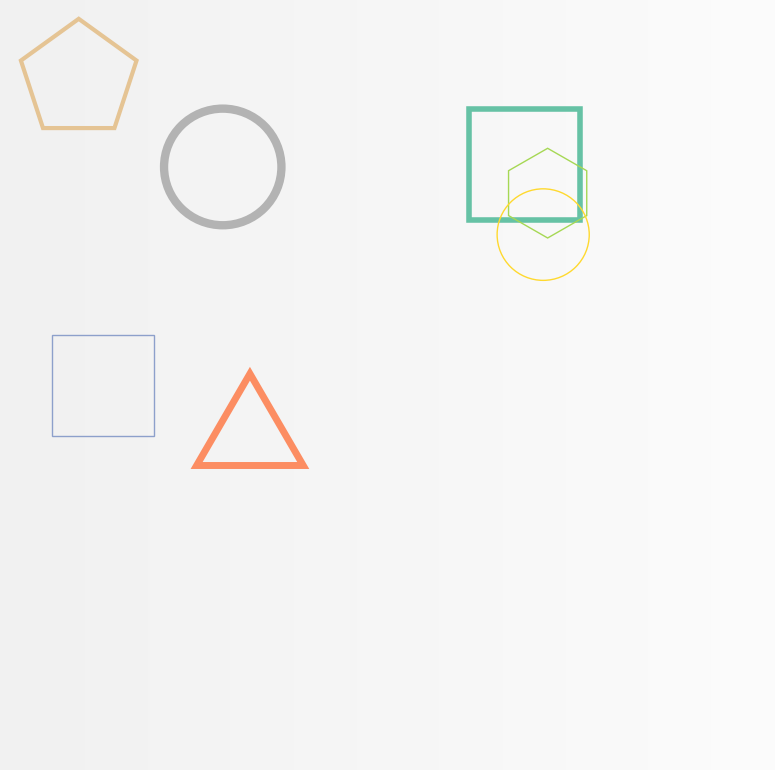[{"shape": "square", "thickness": 2, "radius": 0.36, "center": [0.677, 0.786]}, {"shape": "triangle", "thickness": 2.5, "radius": 0.4, "center": [0.322, 0.435]}, {"shape": "square", "thickness": 0.5, "radius": 0.33, "center": [0.133, 0.5]}, {"shape": "hexagon", "thickness": 0.5, "radius": 0.29, "center": [0.707, 0.749]}, {"shape": "circle", "thickness": 0.5, "radius": 0.3, "center": [0.701, 0.695]}, {"shape": "pentagon", "thickness": 1.5, "radius": 0.39, "center": [0.102, 0.897]}, {"shape": "circle", "thickness": 3, "radius": 0.38, "center": [0.287, 0.783]}]